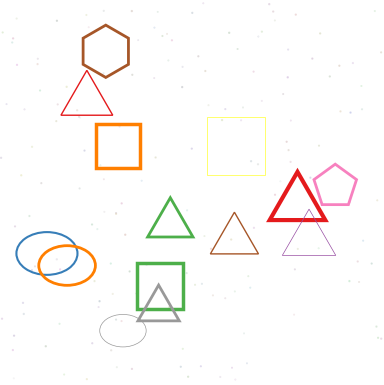[{"shape": "triangle", "thickness": 1, "radius": 0.39, "center": [0.226, 0.74]}, {"shape": "triangle", "thickness": 3, "radius": 0.42, "center": [0.773, 0.47]}, {"shape": "oval", "thickness": 1.5, "radius": 0.4, "center": [0.122, 0.342]}, {"shape": "triangle", "thickness": 2, "radius": 0.34, "center": [0.442, 0.418]}, {"shape": "square", "thickness": 2.5, "radius": 0.3, "center": [0.415, 0.256]}, {"shape": "triangle", "thickness": 0.5, "radius": 0.4, "center": [0.803, 0.377]}, {"shape": "oval", "thickness": 2, "radius": 0.37, "center": [0.174, 0.31]}, {"shape": "square", "thickness": 2.5, "radius": 0.29, "center": [0.307, 0.62]}, {"shape": "square", "thickness": 0.5, "radius": 0.38, "center": [0.613, 0.621]}, {"shape": "hexagon", "thickness": 2, "radius": 0.34, "center": [0.275, 0.867]}, {"shape": "triangle", "thickness": 1, "radius": 0.36, "center": [0.609, 0.377]}, {"shape": "pentagon", "thickness": 2, "radius": 0.29, "center": [0.871, 0.516]}, {"shape": "triangle", "thickness": 2, "radius": 0.31, "center": [0.412, 0.198]}, {"shape": "oval", "thickness": 0.5, "radius": 0.3, "center": [0.319, 0.141]}]